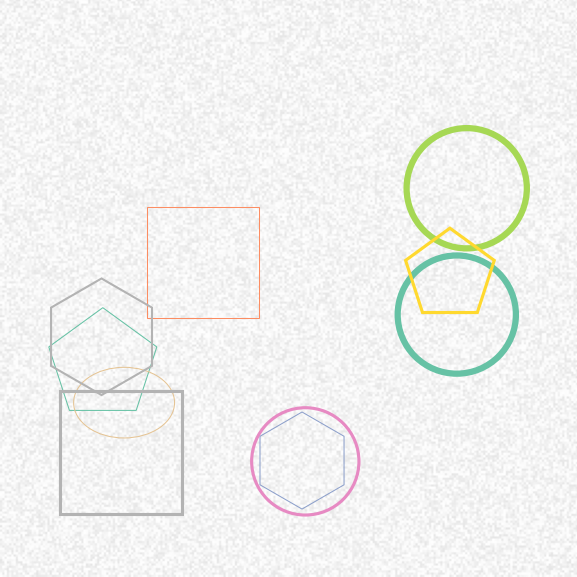[{"shape": "pentagon", "thickness": 0.5, "radius": 0.49, "center": [0.178, 0.368]}, {"shape": "circle", "thickness": 3, "radius": 0.51, "center": [0.791, 0.454]}, {"shape": "square", "thickness": 0.5, "radius": 0.48, "center": [0.352, 0.544]}, {"shape": "hexagon", "thickness": 0.5, "radius": 0.42, "center": [0.523, 0.202]}, {"shape": "circle", "thickness": 1.5, "radius": 0.46, "center": [0.529, 0.2]}, {"shape": "circle", "thickness": 3, "radius": 0.52, "center": [0.808, 0.673]}, {"shape": "pentagon", "thickness": 1.5, "radius": 0.4, "center": [0.779, 0.523]}, {"shape": "oval", "thickness": 0.5, "radius": 0.44, "center": [0.215, 0.302]}, {"shape": "hexagon", "thickness": 1, "radius": 0.5, "center": [0.176, 0.416]}, {"shape": "square", "thickness": 1.5, "radius": 0.53, "center": [0.21, 0.216]}]